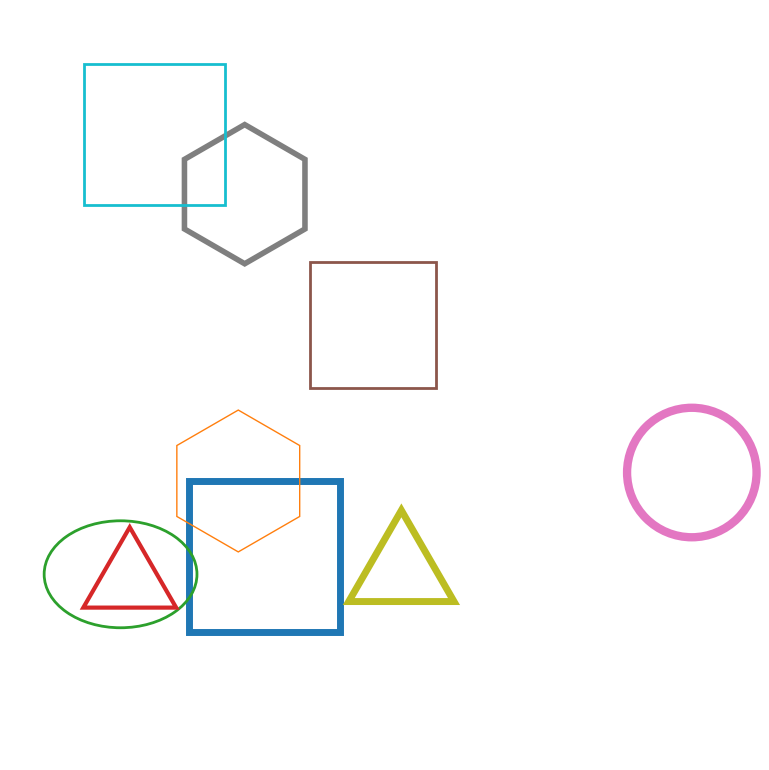[{"shape": "square", "thickness": 2.5, "radius": 0.49, "center": [0.344, 0.277]}, {"shape": "hexagon", "thickness": 0.5, "radius": 0.46, "center": [0.309, 0.375]}, {"shape": "oval", "thickness": 1, "radius": 0.5, "center": [0.157, 0.254]}, {"shape": "triangle", "thickness": 1.5, "radius": 0.35, "center": [0.168, 0.246]}, {"shape": "square", "thickness": 1, "radius": 0.41, "center": [0.484, 0.578]}, {"shape": "circle", "thickness": 3, "radius": 0.42, "center": [0.898, 0.386]}, {"shape": "hexagon", "thickness": 2, "radius": 0.45, "center": [0.318, 0.748]}, {"shape": "triangle", "thickness": 2.5, "radius": 0.39, "center": [0.521, 0.258]}, {"shape": "square", "thickness": 1, "radius": 0.46, "center": [0.201, 0.825]}]